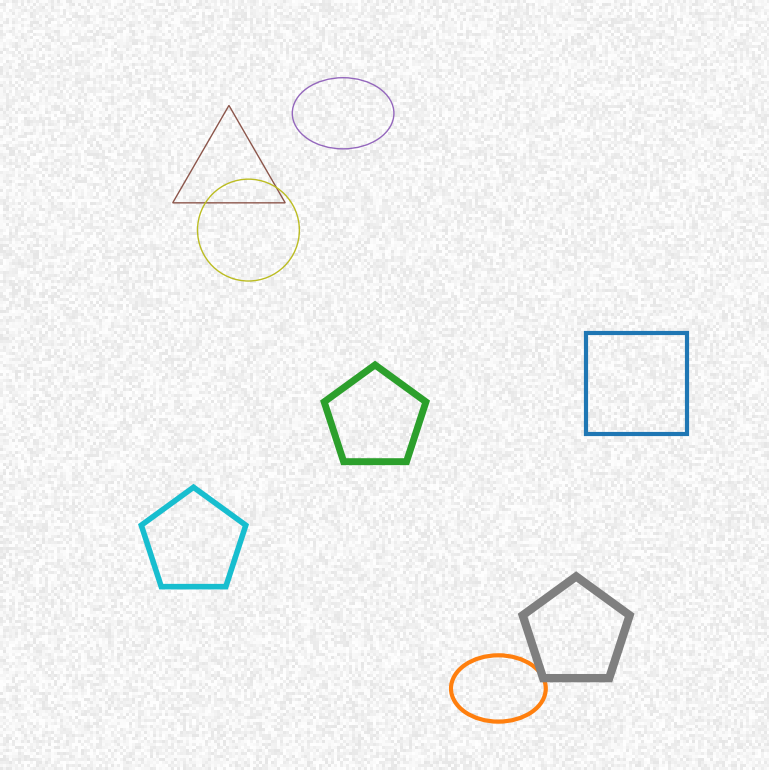[{"shape": "square", "thickness": 1.5, "radius": 0.33, "center": [0.826, 0.502]}, {"shape": "oval", "thickness": 1.5, "radius": 0.31, "center": [0.647, 0.106]}, {"shape": "pentagon", "thickness": 2.5, "radius": 0.35, "center": [0.487, 0.457]}, {"shape": "oval", "thickness": 0.5, "radius": 0.33, "center": [0.446, 0.853]}, {"shape": "triangle", "thickness": 0.5, "radius": 0.42, "center": [0.297, 0.779]}, {"shape": "pentagon", "thickness": 3, "radius": 0.37, "center": [0.748, 0.178]}, {"shape": "circle", "thickness": 0.5, "radius": 0.33, "center": [0.323, 0.701]}, {"shape": "pentagon", "thickness": 2, "radius": 0.36, "center": [0.251, 0.296]}]